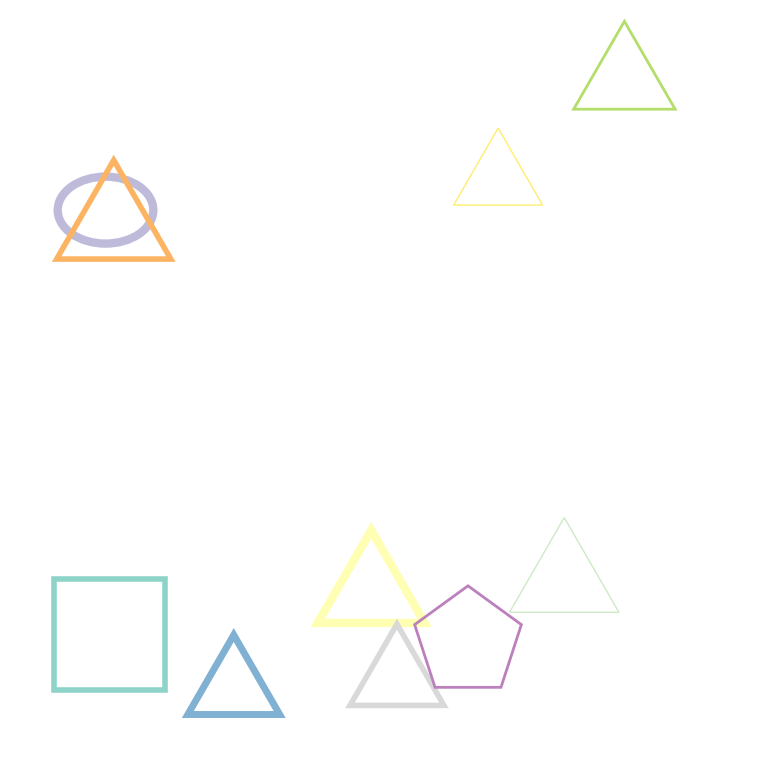[{"shape": "square", "thickness": 2, "radius": 0.36, "center": [0.142, 0.176]}, {"shape": "triangle", "thickness": 3, "radius": 0.4, "center": [0.482, 0.231]}, {"shape": "oval", "thickness": 3, "radius": 0.31, "center": [0.137, 0.727]}, {"shape": "triangle", "thickness": 2.5, "radius": 0.34, "center": [0.304, 0.107]}, {"shape": "triangle", "thickness": 2, "radius": 0.43, "center": [0.148, 0.706]}, {"shape": "triangle", "thickness": 1, "radius": 0.38, "center": [0.811, 0.896]}, {"shape": "triangle", "thickness": 2, "radius": 0.35, "center": [0.516, 0.119]}, {"shape": "pentagon", "thickness": 1, "radius": 0.36, "center": [0.608, 0.166]}, {"shape": "triangle", "thickness": 0.5, "radius": 0.41, "center": [0.733, 0.246]}, {"shape": "triangle", "thickness": 0.5, "radius": 0.33, "center": [0.647, 0.767]}]